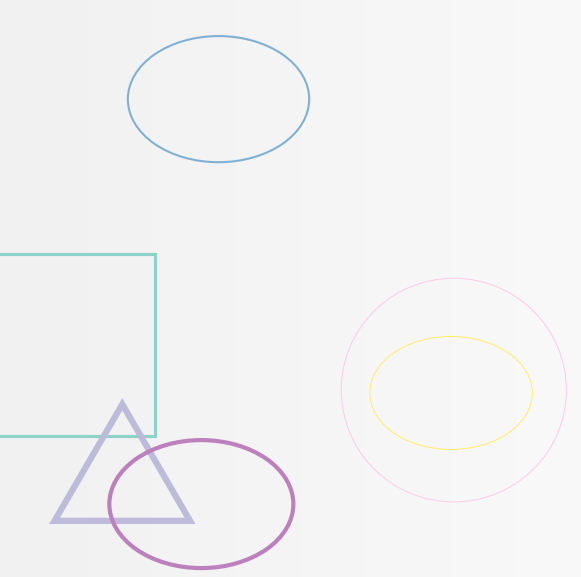[{"shape": "square", "thickness": 1.5, "radius": 0.79, "center": [0.109, 0.402]}, {"shape": "triangle", "thickness": 3, "radius": 0.67, "center": [0.21, 0.165]}, {"shape": "oval", "thickness": 1, "radius": 0.78, "center": [0.376, 0.827]}, {"shape": "circle", "thickness": 0.5, "radius": 0.97, "center": [0.781, 0.324]}, {"shape": "oval", "thickness": 2, "radius": 0.79, "center": [0.346, 0.126]}, {"shape": "oval", "thickness": 0.5, "radius": 0.7, "center": [0.776, 0.319]}]